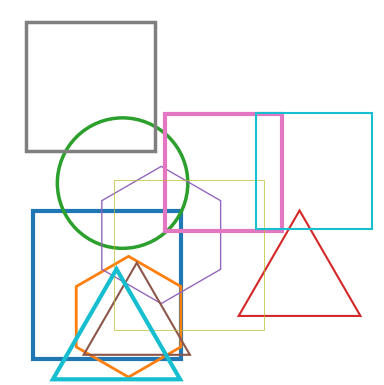[{"shape": "square", "thickness": 3, "radius": 0.96, "center": [0.279, 0.26]}, {"shape": "hexagon", "thickness": 2, "radius": 0.78, "center": [0.334, 0.177]}, {"shape": "circle", "thickness": 2.5, "radius": 0.85, "center": [0.318, 0.524]}, {"shape": "triangle", "thickness": 1.5, "radius": 0.91, "center": [0.778, 0.271]}, {"shape": "hexagon", "thickness": 1, "radius": 0.89, "center": [0.419, 0.39]}, {"shape": "triangle", "thickness": 1.5, "radius": 0.8, "center": [0.355, 0.158]}, {"shape": "square", "thickness": 3, "radius": 0.76, "center": [0.58, 0.553]}, {"shape": "square", "thickness": 2.5, "radius": 0.84, "center": [0.235, 0.775]}, {"shape": "square", "thickness": 0.5, "radius": 0.97, "center": [0.491, 0.337]}, {"shape": "square", "thickness": 1.5, "radius": 0.76, "center": [0.816, 0.555]}, {"shape": "triangle", "thickness": 3, "radius": 0.95, "center": [0.303, 0.11]}]